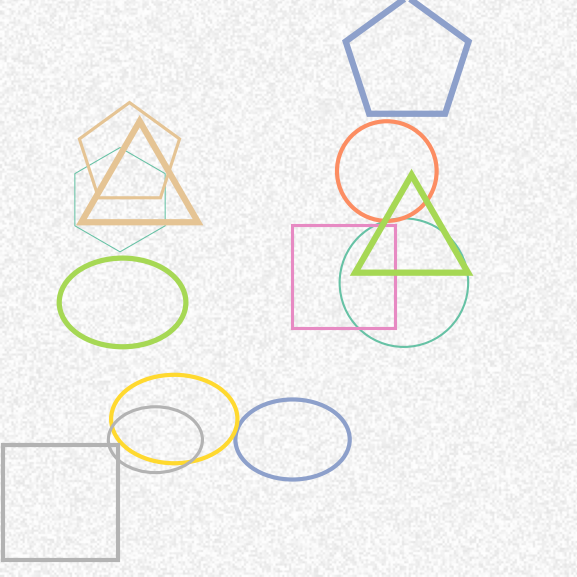[{"shape": "hexagon", "thickness": 0.5, "radius": 0.45, "center": [0.208, 0.653]}, {"shape": "circle", "thickness": 1, "radius": 0.56, "center": [0.699, 0.51]}, {"shape": "circle", "thickness": 2, "radius": 0.43, "center": [0.67, 0.703]}, {"shape": "pentagon", "thickness": 3, "radius": 0.56, "center": [0.705, 0.893]}, {"shape": "oval", "thickness": 2, "radius": 0.5, "center": [0.507, 0.238]}, {"shape": "square", "thickness": 1.5, "radius": 0.45, "center": [0.595, 0.52]}, {"shape": "oval", "thickness": 2.5, "radius": 0.55, "center": [0.212, 0.475]}, {"shape": "triangle", "thickness": 3, "radius": 0.56, "center": [0.713, 0.583]}, {"shape": "oval", "thickness": 2, "radius": 0.55, "center": [0.302, 0.274]}, {"shape": "triangle", "thickness": 3, "radius": 0.58, "center": [0.242, 0.673]}, {"shape": "pentagon", "thickness": 1.5, "radius": 0.46, "center": [0.224, 0.73]}, {"shape": "oval", "thickness": 1.5, "radius": 0.41, "center": [0.269, 0.238]}, {"shape": "square", "thickness": 2, "radius": 0.5, "center": [0.105, 0.13]}]